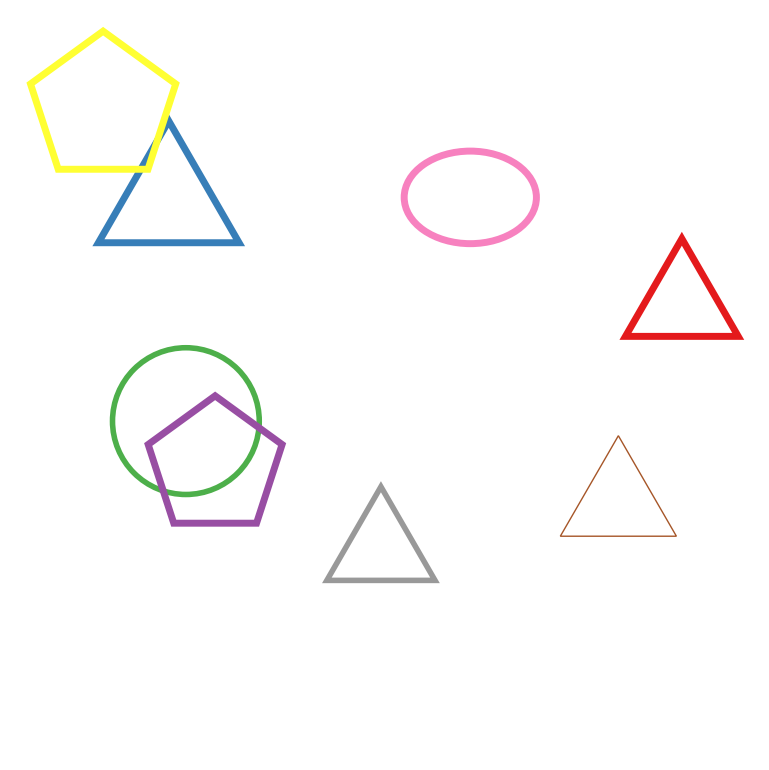[{"shape": "triangle", "thickness": 2.5, "radius": 0.42, "center": [0.886, 0.605]}, {"shape": "triangle", "thickness": 2.5, "radius": 0.53, "center": [0.219, 0.737]}, {"shape": "circle", "thickness": 2, "radius": 0.48, "center": [0.241, 0.453]}, {"shape": "pentagon", "thickness": 2.5, "radius": 0.46, "center": [0.279, 0.394]}, {"shape": "pentagon", "thickness": 2.5, "radius": 0.5, "center": [0.134, 0.86]}, {"shape": "triangle", "thickness": 0.5, "radius": 0.44, "center": [0.803, 0.347]}, {"shape": "oval", "thickness": 2.5, "radius": 0.43, "center": [0.611, 0.744]}, {"shape": "triangle", "thickness": 2, "radius": 0.41, "center": [0.495, 0.287]}]